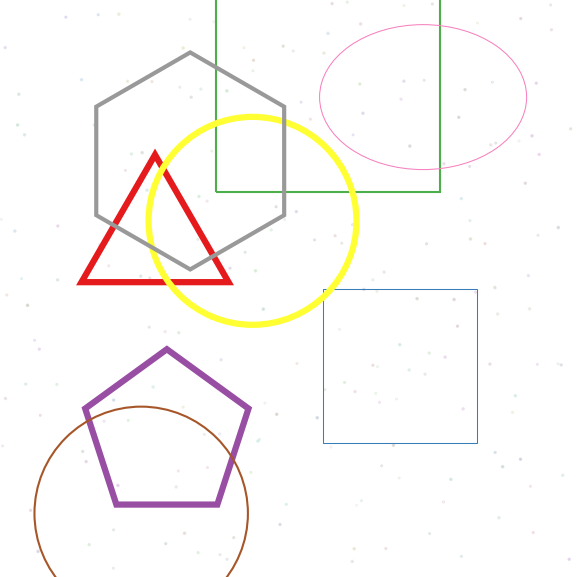[{"shape": "triangle", "thickness": 3, "radius": 0.74, "center": [0.268, 0.584]}, {"shape": "square", "thickness": 0.5, "radius": 0.67, "center": [0.693, 0.365]}, {"shape": "square", "thickness": 1, "radius": 0.97, "center": [0.568, 0.861]}, {"shape": "pentagon", "thickness": 3, "radius": 0.74, "center": [0.289, 0.246]}, {"shape": "circle", "thickness": 3, "radius": 0.9, "center": [0.437, 0.617]}, {"shape": "circle", "thickness": 1, "radius": 0.92, "center": [0.244, 0.11]}, {"shape": "oval", "thickness": 0.5, "radius": 0.9, "center": [0.733, 0.831]}, {"shape": "hexagon", "thickness": 2, "radius": 0.94, "center": [0.329, 0.72]}]